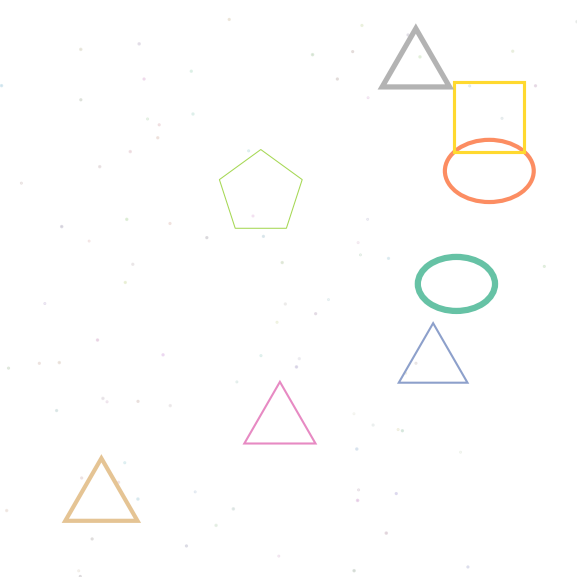[{"shape": "oval", "thickness": 3, "radius": 0.33, "center": [0.79, 0.507]}, {"shape": "oval", "thickness": 2, "radius": 0.38, "center": [0.847, 0.703]}, {"shape": "triangle", "thickness": 1, "radius": 0.34, "center": [0.75, 0.371]}, {"shape": "triangle", "thickness": 1, "radius": 0.36, "center": [0.485, 0.267]}, {"shape": "pentagon", "thickness": 0.5, "radius": 0.38, "center": [0.452, 0.665]}, {"shape": "square", "thickness": 1.5, "radius": 0.3, "center": [0.846, 0.797]}, {"shape": "triangle", "thickness": 2, "radius": 0.36, "center": [0.176, 0.133]}, {"shape": "triangle", "thickness": 2.5, "radius": 0.34, "center": [0.72, 0.882]}]